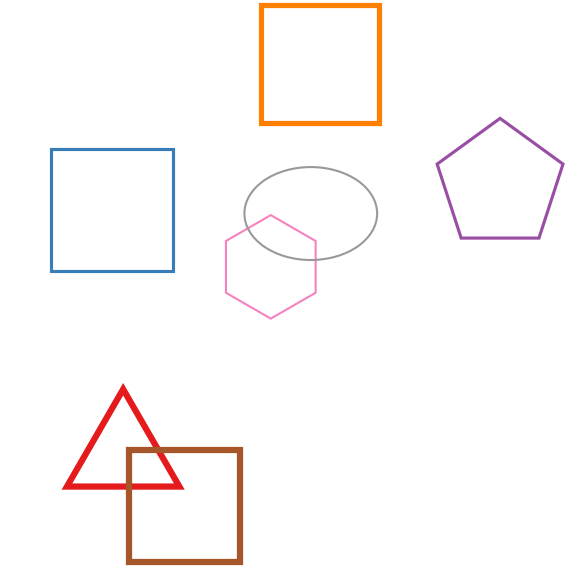[{"shape": "triangle", "thickness": 3, "radius": 0.56, "center": [0.213, 0.213]}, {"shape": "square", "thickness": 1.5, "radius": 0.53, "center": [0.194, 0.635]}, {"shape": "pentagon", "thickness": 1.5, "radius": 0.57, "center": [0.866, 0.68]}, {"shape": "square", "thickness": 2.5, "radius": 0.51, "center": [0.554, 0.888]}, {"shape": "square", "thickness": 3, "radius": 0.48, "center": [0.319, 0.123]}, {"shape": "hexagon", "thickness": 1, "radius": 0.45, "center": [0.469, 0.537]}, {"shape": "oval", "thickness": 1, "radius": 0.57, "center": [0.538, 0.629]}]